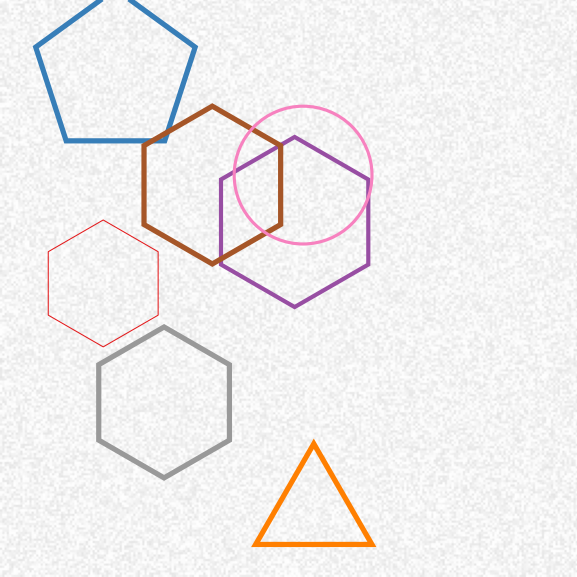[{"shape": "hexagon", "thickness": 0.5, "radius": 0.55, "center": [0.179, 0.508]}, {"shape": "pentagon", "thickness": 2.5, "radius": 0.73, "center": [0.2, 0.873]}, {"shape": "hexagon", "thickness": 2, "radius": 0.74, "center": [0.51, 0.615]}, {"shape": "triangle", "thickness": 2.5, "radius": 0.58, "center": [0.543, 0.114]}, {"shape": "hexagon", "thickness": 2.5, "radius": 0.68, "center": [0.368, 0.679]}, {"shape": "circle", "thickness": 1.5, "radius": 0.6, "center": [0.525, 0.696]}, {"shape": "hexagon", "thickness": 2.5, "radius": 0.65, "center": [0.284, 0.302]}]